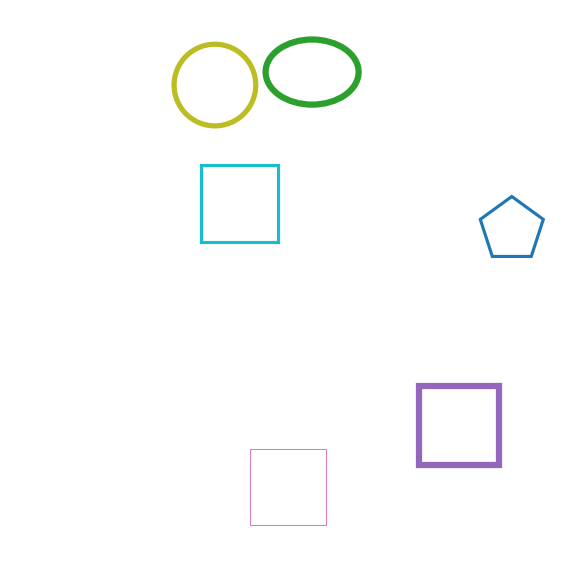[{"shape": "pentagon", "thickness": 1.5, "radius": 0.29, "center": [0.886, 0.602]}, {"shape": "oval", "thickness": 3, "radius": 0.4, "center": [0.54, 0.874]}, {"shape": "square", "thickness": 3, "radius": 0.34, "center": [0.795, 0.262]}, {"shape": "square", "thickness": 0.5, "radius": 0.33, "center": [0.498, 0.157]}, {"shape": "circle", "thickness": 2.5, "radius": 0.35, "center": [0.372, 0.852]}, {"shape": "square", "thickness": 1.5, "radius": 0.34, "center": [0.415, 0.646]}]